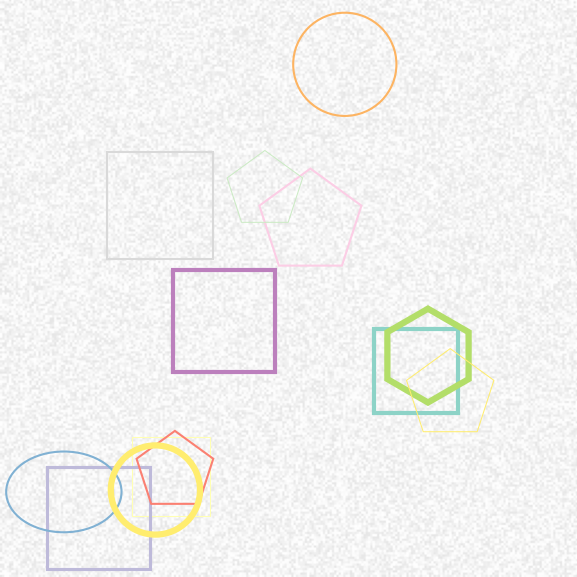[{"shape": "square", "thickness": 2, "radius": 0.36, "center": [0.72, 0.357]}, {"shape": "square", "thickness": 0.5, "radius": 0.34, "center": [0.296, 0.174]}, {"shape": "square", "thickness": 1.5, "radius": 0.45, "center": [0.171, 0.102]}, {"shape": "pentagon", "thickness": 1, "radius": 0.35, "center": [0.303, 0.183]}, {"shape": "oval", "thickness": 1, "radius": 0.5, "center": [0.111, 0.147]}, {"shape": "circle", "thickness": 1, "radius": 0.45, "center": [0.597, 0.888]}, {"shape": "hexagon", "thickness": 3, "radius": 0.41, "center": [0.741, 0.383]}, {"shape": "pentagon", "thickness": 1, "radius": 0.46, "center": [0.537, 0.614]}, {"shape": "square", "thickness": 1, "radius": 0.46, "center": [0.277, 0.643]}, {"shape": "square", "thickness": 2, "radius": 0.44, "center": [0.388, 0.443]}, {"shape": "pentagon", "thickness": 0.5, "radius": 0.34, "center": [0.459, 0.67]}, {"shape": "pentagon", "thickness": 0.5, "radius": 0.4, "center": [0.78, 0.316]}, {"shape": "circle", "thickness": 3, "radius": 0.39, "center": [0.269, 0.151]}]